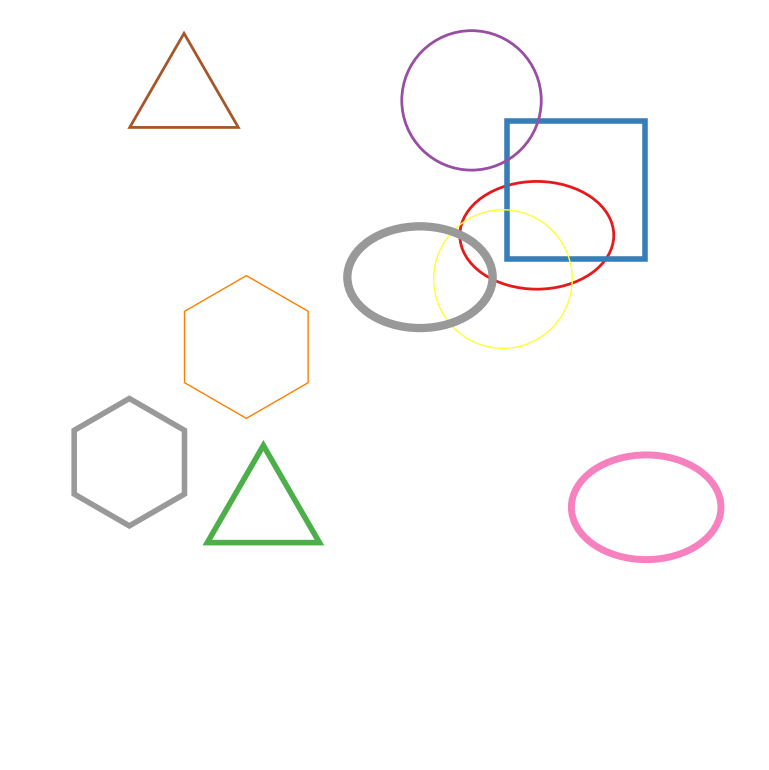[{"shape": "oval", "thickness": 1, "radius": 0.5, "center": [0.697, 0.694]}, {"shape": "square", "thickness": 2, "radius": 0.45, "center": [0.748, 0.753]}, {"shape": "triangle", "thickness": 2, "radius": 0.42, "center": [0.342, 0.337]}, {"shape": "circle", "thickness": 1, "radius": 0.45, "center": [0.612, 0.87]}, {"shape": "hexagon", "thickness": 0.5, "radius": 0.46, "center": [0.32, 0.549]}, {"shape": "circle", "thickness": 0.5, "radius": 0.45, "center": [0.653, 0.638]}, {"shape": "triangle", "thickness": 1, "radius": 0.41, "center": [0.239, 0.875]}, {"shape": "oval", "thickness": 2.5, "radius": 0.49, "center": [0.839, 0.341]}, {"shape": "oval", "thickness": 3, "radius": 0.47, "center": [0.545, 0.64]}, {"shape": "hexagon", "thickness": 2, "radius": 0.41, "center": [0.168, 0.4]}]